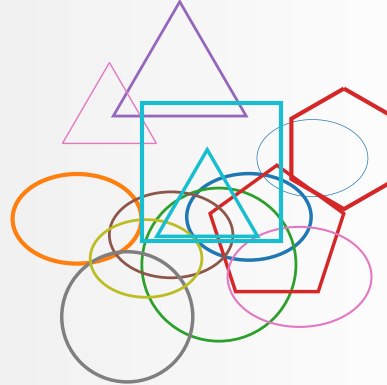[{"shape": "oval", "thickness": 2.5, "radius": 0.8, "center": [0.642, 0.437]}, {"shape": "oval", "thickness": 0.5, "radius": 0.72, "center": [0.806, 0.589]}, {"shape": "oval", "thickness": 3, "radius": 0.83, "center": [0.199, 0.432]}, {"shape": "circle", "thickness": 2, "radius": 0.99, "center": [0.565, 0.313]}, {"shape": "hexagon", "thickness": 3, "radius": 0.78, "center": [0.888, 0.613]}, {"shape": "pentagon", "thickness": 2.5, "radius": 0.91, "center": [0.715, 0.389]}, {"shape": "triangle", "thickness": 2, "radius": 0.99, "center": [0.464, 0.798]}, {"shape": "oval", "thickness": 2, "radius": 0.8, "center": [0.442, 0.39]}, {"shape": "triangle", "thickness": 1, "radius": 0.7, "center": [0.282, 0.697]}, {"shape": "oval", "thickness": 1.5, "radius": 0.93, "center": [0.773, 0.281]}, {"shape": "circle", "thickness": 2.5, "radius": 0.85, "center": [0.328, 0.177]}, {"shape": "oval", "thickness": 2, "radius": 0.72, "center": [0.377, 0.329]}, {"shape": "triangle", "thickness": 2.5, "radius": 0.75, "center": [0.535, 0.461]}, {"shape": "square", "thickness": 3, "radius": 0.89, "center": [0.546, 0.554]}]